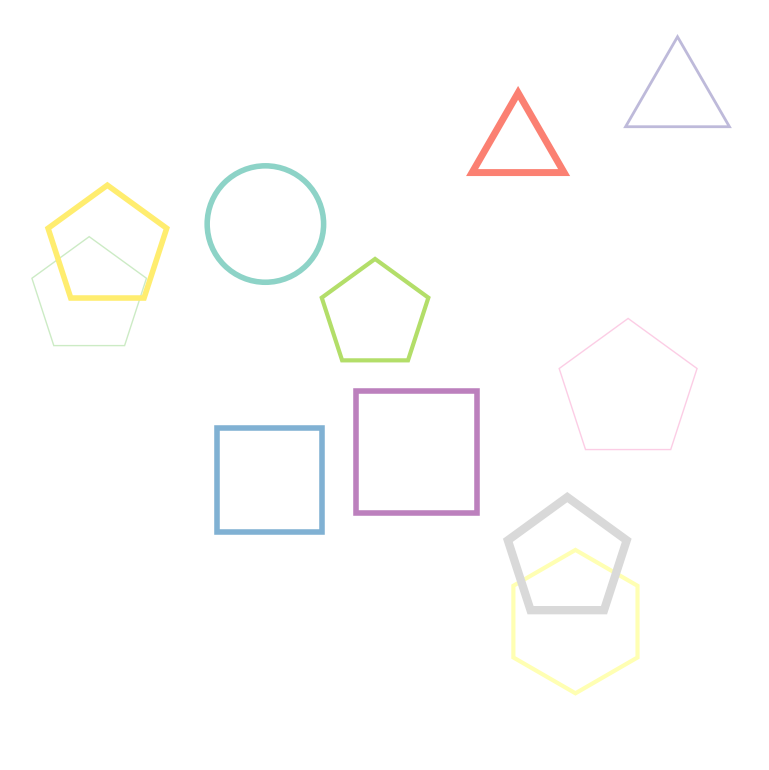[{"shape": "circle", "thickness": 2, "radius": 0.38, "center": [0.345, 0.709]}, {"shape": "hexagon", "thickness": 1.5, "radius": 0.47, "center": [0.747, 0.193]}, {"shape": "triangle", "thickness": 1, "radius": 0.39, "center": [0.88, 0.874]}, {"shape": "triangle", "thickness": 2.5, "radius": 0.35, "center": [0.673, 0.81]}, {"shape": "square", "thickness": 2, "radius": 0.34, "center": [0.35, 0.377]}, {"shape": "pentagon", "thickness": 1.5, "radius": 0.36, "center": [0.487, 0.591]}, {"shape": "pentagon", "thickness": 0.5, "radius": 0.47, "center": [0.816, 0.492]}, {"shape": "pentagon", "thickness": 3, "radius": 0.41, "center": [0.737, 0.273]}, {"shape": "square", "thickness": 2, "radius": 0.39, "center": [0.541, 0.413]}, {"shape": "pentagon", "thickness": 0.5, "radius": 0.39, "center": [0.116, 0.614]}, {"shape": "pentagon", "thickness": 2, "radius": 0.4, "center": [0.139, 0.678]}]